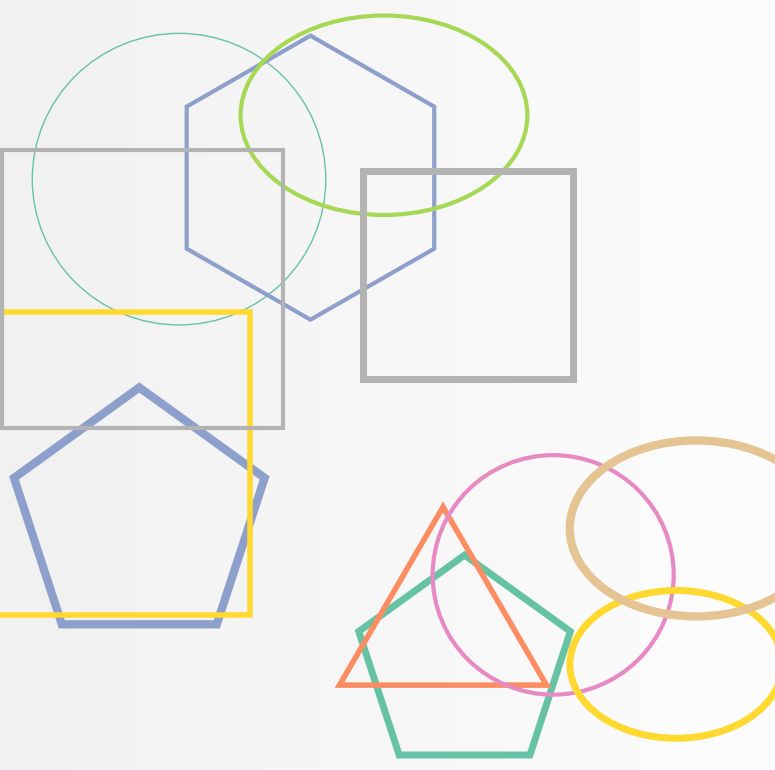[{"shape": "circle", "thickness": 0.5, "radius": 0.95, "center": [0.231, 0.767]}, {"shape": "pentagon", "thickness": 2.5, "radius": 0.72, "center": [0.599, 0.136]}, {"shape": "triangle", "thickness": 2, "radius": 0.77, "center": [0.572, 0.187]}, {"shape": "pentagon", "thickness": 3, "radius": 0.85, "center": [0.18, 0.327]}, {"shape": "hexagon", "thickness": 1.5, "radius": 0.92, "center": [0.401, 0.769]}, {"shape": "circle", "thickness": 1.5, "radius": 0.78, "center": [0.714, 0.253]}, {"shape": "oval", "thickness": 1.5, "radius": 0.93, "center": [0.495, 0.85]}, {"shape": "square", "thickness": 2, "radius": 0.98, "center": [0.126, 0.398]}, {"shape": "oval", "thickness": 2.5, "radius": 0.69, "center": [0.872, 0.137]}, {"shape": "oval", "thickness": 3, "radius": 0.82, "center": [0.898, 0.314]}, {"shape": "square", "thickness": 2.5, "radius": 0.68, "center": [0.604, 0.643]}, {"shape": "square", "thickness": 1.5, "radius": 0.9, "center": [0.184, 0.625]}]